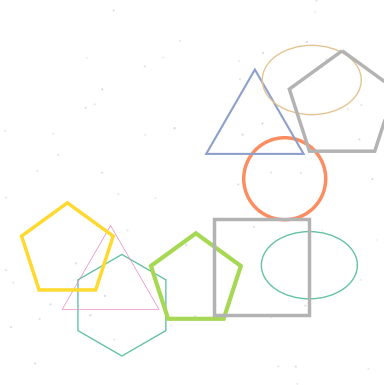[{"shape": "oval", "thickness": 1, "radius": 0.62, "center": [0.804, 0.311]}, {"shape": "hexagon", "thickness": 1, "radius": 0.66, "center": [0.317, 0.207]}, {"shape": "circle", "thickness": 2.5, "radius": 0.53, "center": [0.74, 0.536]}, {"shape": "triangle", "thickness": 1.5, "radius": 0.73, "center": [0.662, 0.673]}, {"shape": "triangle", "thickness": 0.5, "radius": 0.73, "center": [0.287, 0.269]}, {"shape": "pentagon", "thickness": 3, "radius": 0.61, "center": [0.509, 0.271]}, {"shape": "pentagon", "thickness": 2.5, "radius": 0.63, "center": [0.175, 0.348]}, {"shape": "oval", "thickness": 1, "radius": 0.64, "center": [0.81, 0.792]}, {"shape": "pentagon", "thickness": 2.5, "radius": 0.72, "center": [0.889, 0.724]}, {"shape": "square", "thickness": 2.5, "radius": 0.62, "center": [0.679, 0.307]}]